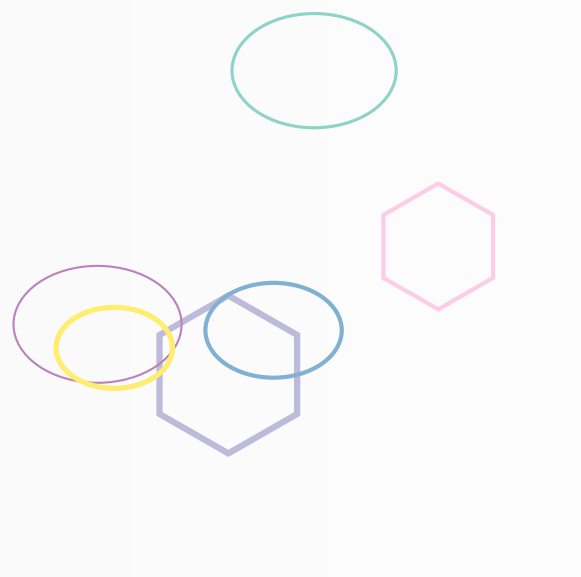[{"shape": "oval", "thickness": 1.5, "radius": 0.71, "center": [0.54, 0.877]}, {"shape": "hexagon", "thickness": 3, "radius": 0.68, "center": [0.393, 0.351]}, {"shape": "oval", "thickness": 2, "radius": 0.59, "center": [0.471, 0.427]}, {"shape": "hexagon", "thickness": 2, "radius": 0.54, "center": [0.754, 0.572]}, {"shape": "oval", "thickness": 1, "radius": 0.72, "center": [0.168, 0.438]}, {"shape": "oval", "thickness": 2.5, "radius": 0.5, "center": [0.197, 0.397]}]